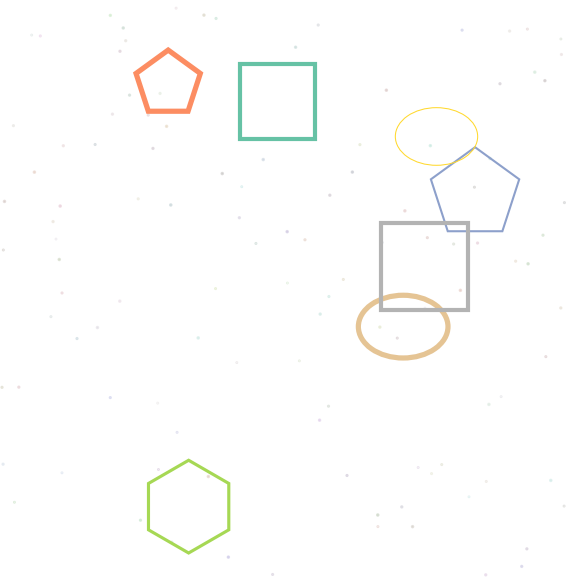[{"shape": "square", "thickness": 2, "radius": 0.33, "center": [0.481, 0.824]}, {"shape": "pentagon", "thickness": 2.5, "radius": 0.29, "center": [0.291, 0.854]}, {"shape": "pentagon", "thickness": 1, "radius": 0.4, "center": [0.823, 0.664]}, {"shape": "hexagon", "thickness": 1.5, "radius": 0.4, "center": [0.327, 0.122]}, {"shape": "oval", "thickness": 0.5, "radius": 0.36, "center": [0.756, 0.763]}, {"shape": "oval", "thickness": 2.5, "radius": 0.39, "center": [0.698, 0.434]}, {"shape": "square", "thickness": 2, "radius": 0.37, "center": [0.735, 0.538]}]